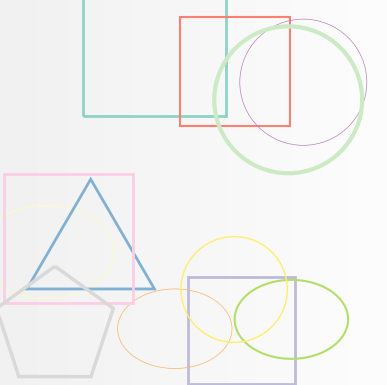[{"shape": "square", "thickness": 2, "radius": 0.92, "center": [0.399, 0.882]}, {"shape": "oval", "thickness": 0.5, "radius": 0.86, "center": [0.121, 0.346]}, {"shape": "square", "thickness": 2, "radius": 0.69, "center": [0.623, 0.142]}, {"shape": "square", "thickness": 1.5, "radius": 0.71, "center": [0.606, 0.815]}, {"shape": "triangle", "thickness": 2, "radius": 0.95, "center": [0.234, 0.344]}, {"shape": "oval", "thickness": 0.5, "radius": 0.74, "center": [0.451, 0.146]}, {"shape": "oval", "thickness": 1.5, "radius": 0.73, "center": [0.752, 0.171]}, {"shape": "square", "thickness": 2, "radius": 0.83, "center": [0.177, 0.381]}, {"shape": "pentagon", "thickness": 2.5, "radius": 0.79, "center": [0.142, 0.15]}, {"shape": "circle", "thickness": 0.5, "radius": 0.82, "center": [0.783, 0.786]}, {"shape": "circle", "thickness": 3, "radius": 0.95, "center": [0.744, 0.741]}, {"shape": "circle", "thickness": 1, "radius": 0.69, "center": [0.604, 0.248]}]